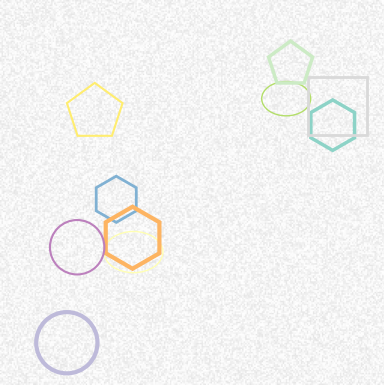[{"shape": "hexagon", "thickness": 2.5, "radius": 0.33, "center": [0.864, 0.675]}, {"shape": "oval", "thickness": 1, "radius": 0.38, "center": [0.347, 0.345]}, {"shape": "circle", "thickness": 3, "radius": 0.4, "center": [0.174, 0.11]}, {"shape": "hexagon", "thickness": 2, "radius": 0.3, "center": [0.302, 0.482]}, {"shape": "hexagon", "thickness": 3, "radius": 0.4, "center": [0.344, 0.382]}, {"shape": "oval", "thickness": 1, "radius": 0.32, "center": [0.743, 0.744]}, {"shape": "square", "thickness": 2, "radius": 0.38, "center": [0.876, 0.725]}, {"shape": "circle", "thickness": 1.5, "radius": 0.35, "center": [0.2, 0.358]}, {"shape": "pentagon", "thickness": 2.5, "radius": 0.3, "center": [0.755, 0.833]}, {"shape": "pentagon", "thickness": 1.5, "radius": 0.38, "center": [0.246, 0.709]}]